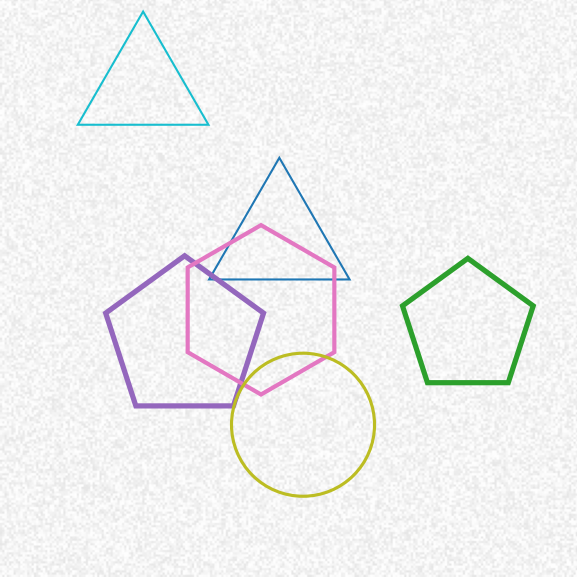[{"shape": "triangle", "thickness": 1, "radius": 0.7, "center": [0.484, 0.585]}, {"shape": "pentagon", "thickness": 2.5, "radius": 0.6, "center": [0.81, 0.433]}, {"shape": "pentagon", "thickness": 2.5, "radius": 0.72, "center": [0.32, 0.413]}, {"shape": "hexagon", "thickness": 2, "radius": 0.73, "center": [0.452, 0.463]}, {"shape": "circle", "thickness": 1.5, "radius": 0.62, "center": [0.525, 0.264]}, {"shape": "triangle", "thickness": 1, "radius": 0.65, "center": [0.248, 0.848]}]